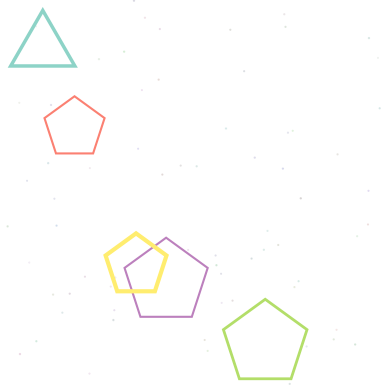[{"shape": "triangle", "thickness": 2.5, "radius": 0.48, "center": [0.111, 0.877]}, {"shape": "pentagon", "thickness": 1.5, "radius": 0.41, "center": [0.194, 0.668]}, {"shape": "pentagon", "thickness": 2, "radius": 0.57, "center": [0.689, 0.109]}, {"shape": "pentagon", "thickness": 1.5, "radius": 0.57, "center": [0.431, 0.269]}, {"shape": "pentagon", "thickness": 3, "radius": 0.42, "center": [0.353, 0.311]}]